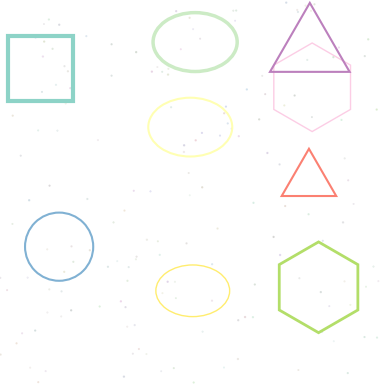[{"shape": "square", "thickness": 3, "radius": 0.42, "center": [0.104, 0.822]}, {"shape": "oval", "thickness": 1.5, "radius": 0.55, "center": [0.494, 0.67]}, {"shape": "triangle", "thickness": 1.5, "radius": 0.41, "center": [0.802, 0.532]}, {"shape": "circle", "thickness": 1.5, "radius": 0.44, "center": [0.154, 0.359]}, {"shape": "hexagon", "thickness": 2, "radius": 0.59, "center": [0.827, 0.254]}, {"shape": "hexagon", "thickness": 1, "radius": 0.58, "center": [0.811, 0.773]}, {"shape": "triangle", "thickness": 1.5, "radius": 0.6, "center": [0.805, 0.873]}, {"shape": "oval", "thickness": 2.5, "radius": 0.55, "center": [0.507, 0.891]}, {"shape": "oval", "thickness": 1, "radius": 0.48, "center": [0.501, 0.245]}]